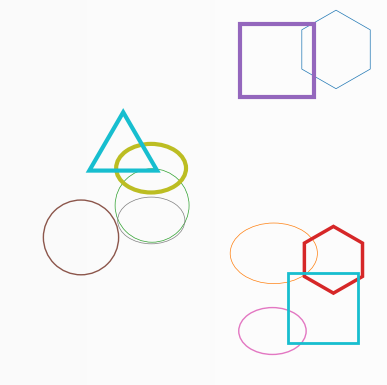[{"shape": "hexagon", "thickness": 0.5, "radius": 0.51, "center": [0.867, 0.872]}, {"shape": "oval", "thickness": 0.5, "radius": 0.56, "center": [0.707, 0.342]}, {"shape": "circle", "thickness": 0.5, "radius": 0.48, "center": [0.392, 0.466]}, {"shape": "hexagon", "thickness": 2.5, "radius": 0.43, "center": [0.86, 0.325]}, {"shape": "square", "thickness": 3, "radius": 0.48, "center": [0.715, 0.842]}, {"shape": "circle", "thickness": 1, "radius": 0.49, "center": [0.209, 0.383]}, {"shape": "oval", "thickness": 1, "radius": 0.43, "center": [0.703, 0.14]}, {"shape": "oval", "thickness": 0.5, "radius": 0.43, "center": [0.39, 0.427]}, {"shape": "oval", "thickness": 3, "radius": 0.45, "center": [0.39, 0.563]}, {"shape": "square", "thickness": 2, "radius": 0.45, "center": [0.834, 0.2]}, {"shape": "triangle", "thickness": 3, "radius": 0.51, "center": [0.318, 0.607]}]